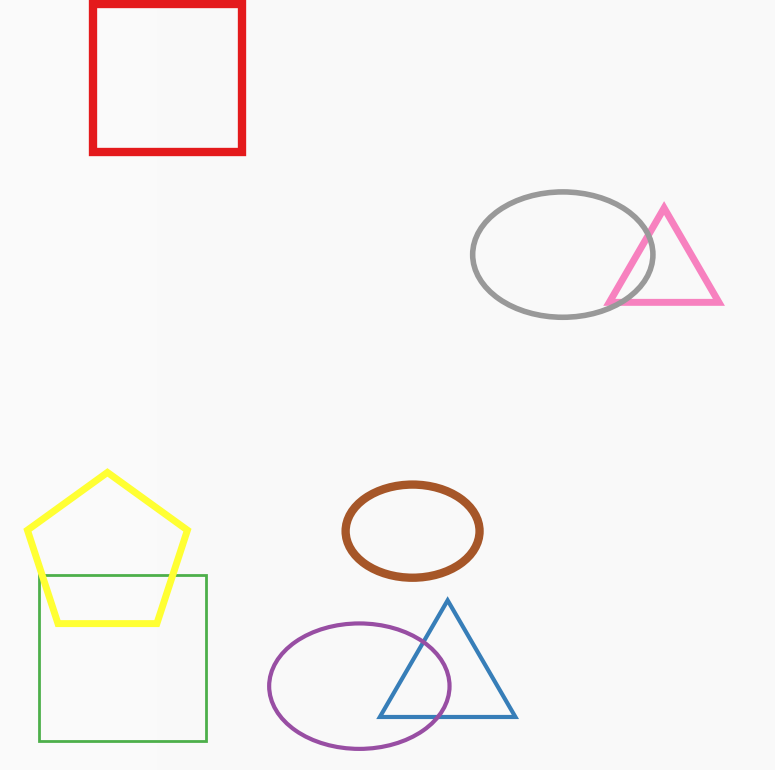[{"shape": "square", "thickness": 3, "radius": 0.48, "center": [0.216, 0.899]}, {"shape": "triangle", "thickness": 1.5, "radius": 0.5, "center": [0.578, 0.119]}, {"shape": "square", "thickness": 1, "radius": 0.54, "center": [0.158, 0.145]}, {"shape": "oval", "thickness": 1.5, "radius": 0.58, "center": [0.464, 0.109]}, {"shape": "pentagon", "thickness": 2.5, "radius": 0.54, "center": [0.139, 0.278]}, {"shape": "oval", "thickness": 3, "radius": 0.43, "center": [0.532, 0.31]}, {"shape": "triangle", "thickness": 2.5, "radius": 0.41, "center": [0.857, 0.648]}, {"shape": "oval", "thickness": 2, "radius": 0.58, "center": [0.726, 0.669]}]